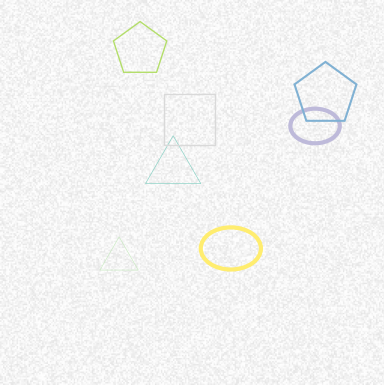[{"shape": "triangle", "thickness": 0.5, "radius": 0.41, "center": [0.45, 0.565]}, {"shape": "oval", "thickness": 3, "radius": 0.32, "center": [0.818, 0.673]}, {"shape": "pentagon", "thickness": 1.5, "radius": 0.42, "center": [0.845, 0.755]}, {"shape": "pentagon", "thickness": 1, "radius": 0.36, "center": [0.364, 0.871]}, {"shape": "square", "thickness": 1, "radius": 0.33, "center": [0.491, 0.69]}, {"shape": "triangle", "thickness": 0.5, "radius": 0.29, "center": [0.309, 0.327]}, {"shape": "oval", "thickness": 3, "radius": 0.39, "center": [0.6, 0.355]}]